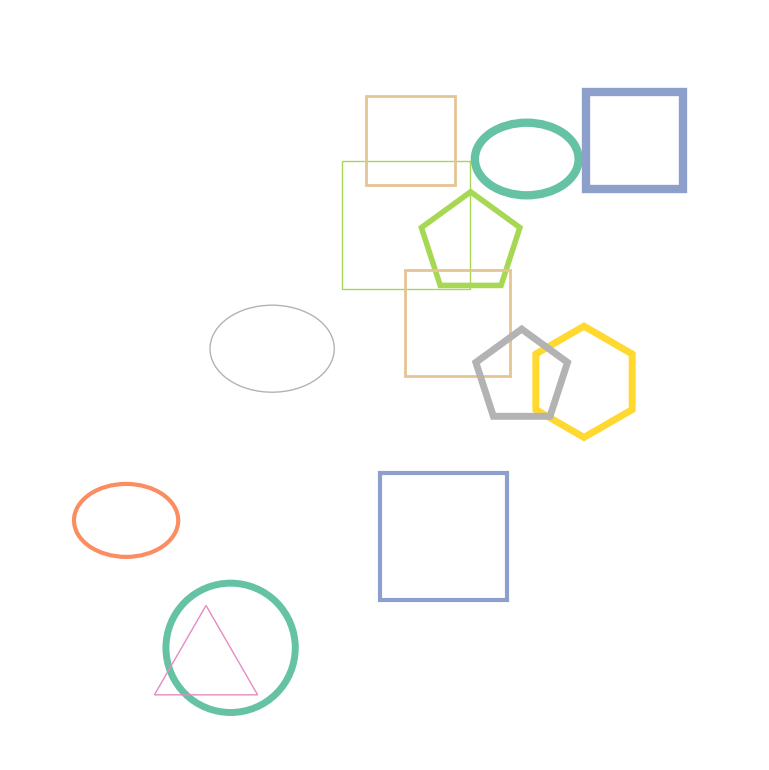[{"shape": "circle", "thickness": 2.5, "radius": 0.42, "center": [0.299, 0.159]}, {"shape": "oval", "thickness": 3, "radius": 0.34, "center": [0.684, 0.793]}, {"shape": "oval", "thickness": 1.5, "radius": 0.34, "center": [0.164, 0.324]}, {"shape": "square", "thickness": 3, "radius": 0.32, "center": [0.824, 0.818]}, {"shape": "square", "thickness": 1.5, "radius": 0.41, "center": [0.576, 0.304]}, {"shape": "triangle", "thickness": 0.5, "radius": 0.39, "center": [0.268, 0.136]}, {"shape": "pentagon", "thickness": 2, "radius": 0.34, "center": [0.611, 0.684]}, {"shape": "square", "thickness": 0.5, "radius": 0.41, "center": [0.528, 0.708]}, {"shape": "hexagon", "thickness": 2.5, "radius": 0.36, "center": [0.758, 0.504]}, {"shape": "square", "thickness": 1, "radius": 0.29, "center": [0.533, 0.818]}, {"shape": "square", "thickness": 1, "radius": 0.34, "center": [0.594, 0.581]}, {"shape": "pentagon", "thickness": 2.5, "radius": 0.31, "center": [0.678, 0.51]}, {"shape": "oval", "thickness": 0.5, "radius": 0.4, "center": [0.353, 0.547]}]